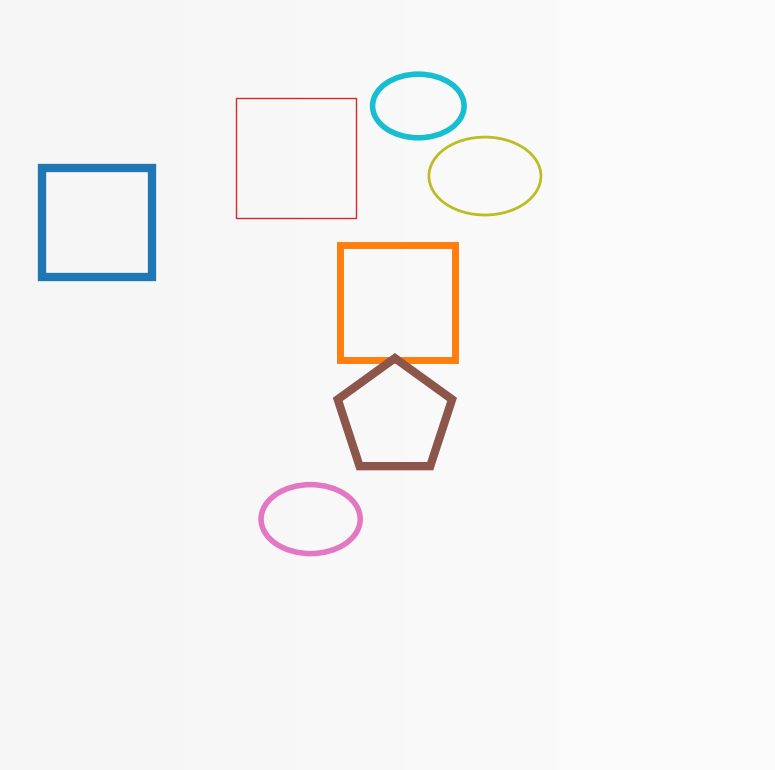[{"shape": "square", "thickness": 3, "radius": 0.35, "center": [0.125, 0.711]}, {"shape": "square", "thickness": 2.5, "radius": 0.37, "center": [0.513, 0.608]}, {"shape": "square", "thickness": 0.5, "radius": 0.39, "center": [0.382, 0.795]}, {"shape": "pentagon", "thickness": 3, "radius": 0.39, "center": [0.51, 0.457]}, {"shape": "oval", "thickness": 2, "radius": 0.32, "center": [0.401, 0.326]}, {"shape": "oval", "thickness": 1, "radius": 0.36, "center": [0.626, 0.771]}, {"shape": "oval", "thickness": 2, "radius": 0.3, "center": [0.54, 0.862]}]